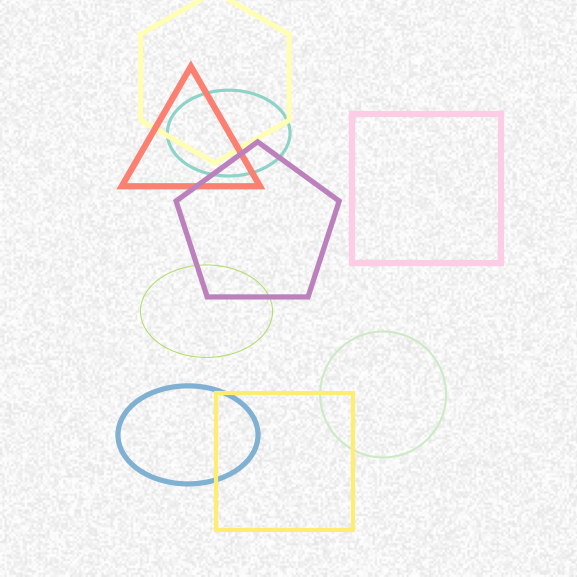[{"shape": "oval", "thickness": 1.5, "radius": 0.53, "center": [0.396, 0.769]}, {"shape": "hexagon", "thickness": 2.5, "radius": 0.74, "center": [0.372, 0.865]}, {"shape": "triangle", "thickness": 3, "radius": 0.69, "center": [0.331, 0.746]}, {"shape": "oval", "thickness": 2.5, "radius": 0.61, "center": [0.326, 0.246]}, {"shape": "oval", "thickness": 0.5, "radius": 0.57, "center": [0.358, 0.46]}, {"shape": "square", "thickness": 3, "radius": 0.64, "center": [0.738, 0.672]}, {"shape": "pentagon", "thickness": 2.5, "radius": 0.74, "center": [0.446, 0.605]}, {"shape": "circle", "thickness": 1, "radius": 0.55, "center": [0.663, 0.316]}, {"shape": "square", "thickness": 2, "radius": 0.59, "center": [0.493, 0.201]}]